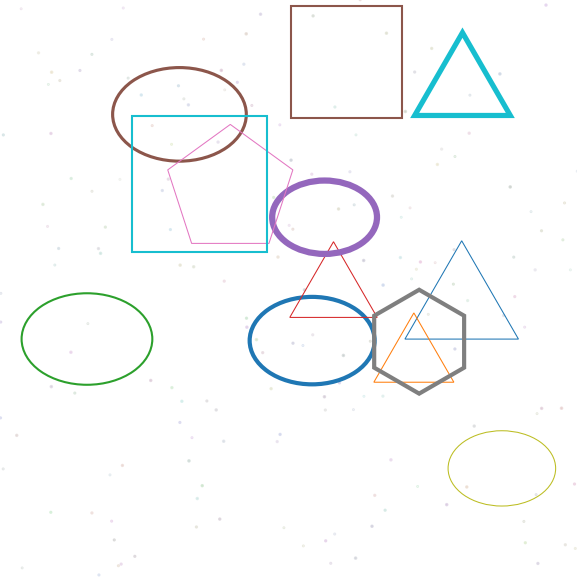[{"shape": "triangle", "thickness": 0.5, "radius": 0.57, "center": [0.799, 0.469]}, {"shape": "oval", "thickness": 2, "radius": 0.54, "center": [0.54, 0.409]}, {"shape": "triangle", "thickness": 0.5, "radius": 0.4, "center": [0.717, 0.377]}, {"shape": "oval", "thickness": 1, "radius": 0.57, "center": [0.151, 0.412]}, {"shape": "triangle", "thickness": 0.5, "radius": 0.44, "center": [0.577, 0.493]}, {"shape": "oval", "thickness": 3, "radius": 0.45, "center": [0.562, 0.623]}, {"shape": "oval", "thickness": 1.5, "radius": 0.58, "center": [0.311, 0.801]}, {"shape": "square", "thickness": 1, "radius": 0.48, "center": [0.6, 0.892]}, {"shape": "pentagon", "thickness": 0.5, "radius": 0.57, "center": [0.399, 0.67]}, {"shape": "hexagon", "thickness": 2, "radius": 0.45, "center": [0.726, 0.407]}, {"shape": "oval", "thickness": 0.5, "radius": 0.47, "center": [0.869, 0.188]}, {"shape": "square", "thickness": 1, "radius": 0.59, "center": [0.346, 0.68]}, {"shape": "triangle", "thickness": 2.5, "radius": 0.48, "center": [0.801, 0.847]}]